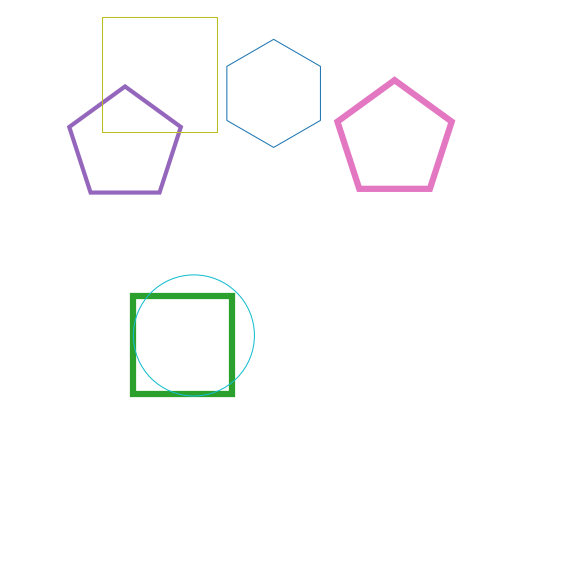[{"shape": "hexagon", "thickness": 0.5, "radius": 0.47, "center": [0.474, 0.837]}, {"shape": "square", "thickness": 3, "radius": 0.43, "center": [0.316, 0.402]}, {"shape": "pentagon", "thickness": 2, "radius": 0.51, "center": [0.217, 0.748]}, {"shape": "pentagon", "thickness": 3, "radius": 0.52, "center": [0.683, 0.756]}, {"shape": "square", "thickness": 0.5, "radius": 0.5, "center": [0.276, 0.87]}, {"shape": "circle", "thickness": 0.5, "radius": 0.52, "center": [0.336, 0.418]}]